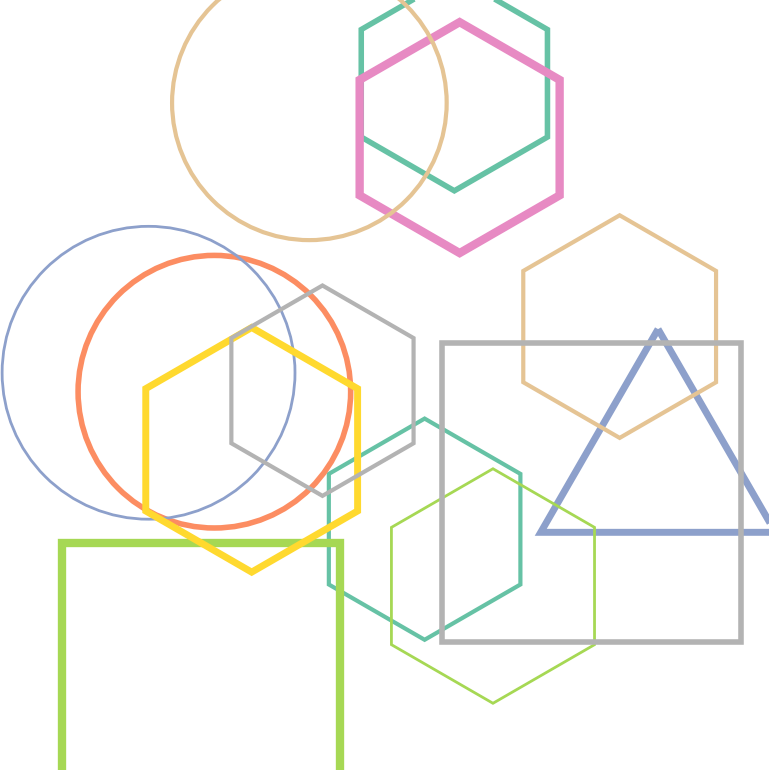[{"shape": "hexagon", "thickness": 2, "radius": 0.7, "center": [0.59, 0.892]}, {"shape": "hexagon", "thickness": 1.5, "radius": 0.72, "center": [0.551, 0.313]}, {"shape": "circle", "thickness": 2, "radius": 0.89, "center": [0.278, 0.491]}, {"shape": "circle", "thickness": 1, "radius": 0.95, "center": [0.193, 0.516]}, {"shape": "triangle", "thickness": 2.5, "radius": 0.88, "center": [0.855, 0.397]}, {"shape": "hexagon", "thickness": 3, "radius": 0.75, "center": [0.597, 0.821]}, {"shape": "square", "thickness": 3, "radius": 0.9, "center": [0.261, 0.114]}, {"shape": "hexagon", "thickness": 1, "radius": 0.76, "center": [0.64, 0.239]}, {"shape": "hexagon", "thickness": 2.5, "radius": 0.79, "center": [0.327, 0.416]}, {"shape": "circle", "thickness": 1.5, "radius": 0.89, "center": [0.402, 0.866]}, {"shape": "hexagon", "thickness": 1.5, "radius": 0.72, "center": [0.805, 0.576]}, {"shape": "square", "thickness": 2, "radius": 0.97, "center": [0.768, 0.36]}, {"shape": "hexagon", "thickness": 1.5, "radius": 0.68, "center": [0.419, 0.493]}]